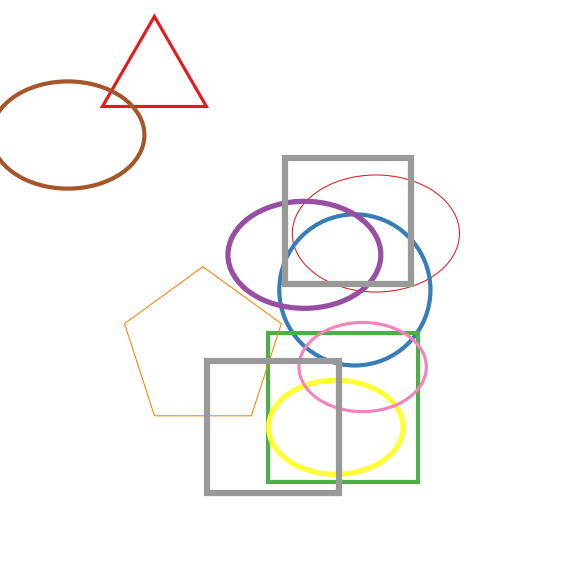[{"shape": "triangle", "thickness": 1.5, "radius": 0.52, "center": [0.267, 0.867]}, {"shape": "oval", "thickness": 0.5, "radius": 0.72, "center": [0.651, 0.595]}, {"shape": "circle", "thickness": 2, "radius": 0.65, "center": [0.615, 0.497]}, {"shape": "square", "thickness": 2, "radius": 0.65, "center": [0.594, 0.294]}, {"shape": "oval", "thickness": 2.5, "radius": 0.66, "center": [0.527, 0.558]}, {"shape": "pentagon", "thickness": 0.5, "radius": 0.71, "center": [0.351, 0.395]}, {"shape": "oval", "thickness": 2.5, "radius": 0.58, "center": [0.582, 0.259]}, {"shape": "oval", "thickness": 2, "radius": 0.66, "center": [0.117, 0.765]}, {"shape": "oval", "thickness": 1.5, "radius": 0.55, "center": [0.628, 0.364]}, {"shape": "square", "thickness": 3, "radius": 0.57, "center": [0.473, 0.259]}, {"shape": "square", "thickness": 3, "radius": 0.55, "center": [0.602, 0.616]}]